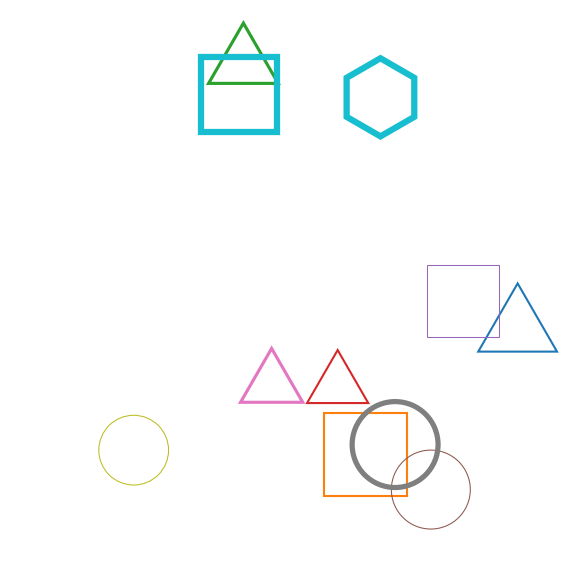[{"shape": "triangle", "thickness": 1, "radius": 0.39, "center": [0.896, 0.43]}, {"shape": "square", "thickness": 1, "radius": 0.36, "center": [0.633, 0.212]}, {"shape": "triangle", "thickness": 1.5, "radius": 0.35, "center": [0.421, 0.89]}, {"shape": "triangle", "thickness": 1, "radius": 0.31, "center": [0.585, 0.332]}, {"shape": "square", "thickness": 0.5, "radius": 0.31, "center": [0.802, 0.478]}, {"shape": "circle", "thickness": 0.5, "radius": 0.34, "center": [0.746, 0.151]}, {"shape": "triangle", "thickness": 1.5, "radius": 0.31, "center": [0.47, 0.334]}, {"shape": "circle", "thickness": 2.5, "radius": 0.37, "center": [0.684, 0.229]}, {"shape": "circle", "thickness": 0.5, "radius": 0.3, "center": [0.231, 0.22]}, {"shape": "hexagon", "thickness": 3, "radius": 0.34, "center": [0.659, 0.831]}, {"shape": "square", "thickness": 3, "radius": 0.33, "center": [0.413, 0.835]}]